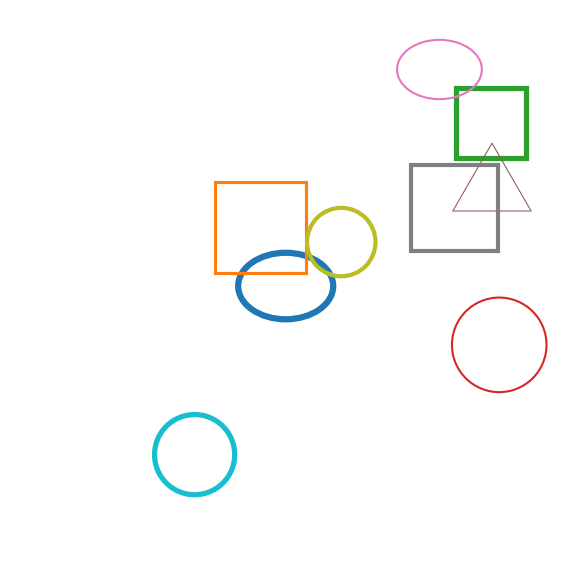[{"shape": "oval", "thickness": 3, "radius": 0.41, "center": [0.495, 0.504]}, {"shape": "square", "thickness": 1.5, "radius": 0.39, "center": [0.45, 0.605]}, {"shape": "square", "thickness": 2.5, "radius": 0.3, "center": [0.851, 0.787]}, {"shape": "circle", "thickness": 1, "radius": 0.41, "center": [0.864, 0.402]}, {"shape": "triangle", "thickness": 0.5, "radius": 0.39, "center": [0.852, 0.673]}, {"shape": "oval", "thickness": 1, "radius": 0.37, "center": [0.761, 0.879]}, {"shape": "square", "thickness": 2, "radius": 0.38, "center": [0.787, 0.639]}, {"shape": "circle", "thickness": 2, "radius": 0.3, "center": [0.591, 0.58]}, {"shape": "circle", "thickness": 2.5, "radius": 0.35, "center": [0.337, 0.212]}]